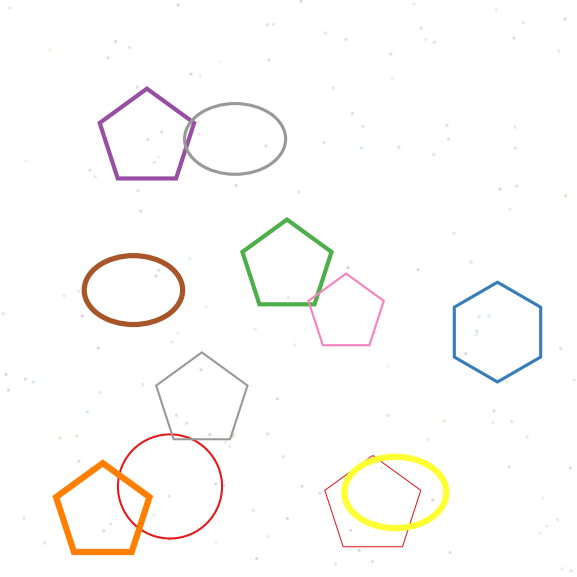[{"shape": "circle", "thickness": 1, "radius": 0.45, "center": [0.294, 0.157]}, {"shape": "pentagon", "thickness": 0.5, "radius": 0.44, "center": [0.646, 0.123]}, {"shape": "hexagon", "thickness": 1.5, "radius": 0.43, "center": [0.861, 0.424]}, {"shape": "pentagon", "thickness": 2, "radius": 0.41, "center": [0.497, 0.538]}, {"shape": "pentagon", "thickness": 2, "radius": 0.43, "center": [0.254, 0.76]}, {"shape": "pentagon", "thickness": 3, "radius": 0.43, "center": [0.178, 0.112]}, {"shape": "oval", "thickness": 3, "radius": 0.44, "center": [0.685, 0.146]}, {"shape": "oval", "thickness": 2.5, "radius": 0.43, "center": [0.231, 0.497]}, {"shape": "pentagon", "thickness": 1, "radius": 0.34, "center": [0.599, 0.457]}, {"shape": "oval", "thickness": 1.5, "radius": 0.44, "center": [0.407, 0.759]}, {"shape": "pentagon", "thickness": 1, "radius": 0.42, "center": [0.349, 0.306]}]